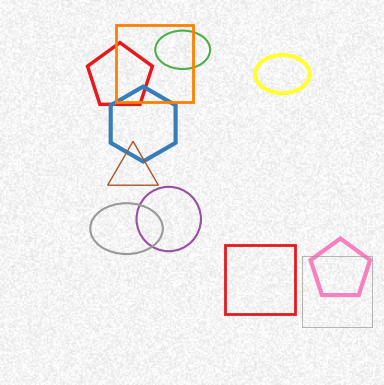[{"shape": "square", "thickness": 2, "radius": 0.45, "center": [0.676, 0.274]}, {"shape": "pentagon", "thickness": 2.5, "radius": 0.44, "center": [0.312, 0.801]}, {"shape": "hexagon", "thickness": 3, "radius": 0.49, "center": [0.372, 0.678]}, {"shape": "oval", "thickness": 1.5, "radius": 0.36, "center": [0.475, 0.871]}, {"shape": "circle", "thickness": 1.5, "radius": 0.42, "center": [0.438, 0.431]}, {"shape": "square", "thickness": 2, "radius": 0.5, "center": [0.402, 0.835]}, {"shape": "oval", "thickness": 3, "radius": 0.35, "center": [0.733, 0.808]}, {"shape": "triangle", "thickness": 1, "radius": 0.38, "center": [0.346, 0.557]}, {"shape": "pentagon", "thickness": 3, "radius": 0.41, "center": [0.884, 0.299]}, {"shape": "square", "thickness": 0.5, "radius": 0.46, "center": [0.875, 0.243]}, {"shape": "oval", "thickness": 1.5, "radius": 0.47, "center": [0.329, 0.406]}]